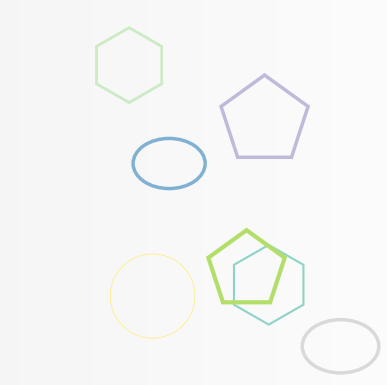[{"shape": "hexagon", "thickness": 1.5, "radius": 0.52, "center": [0.693, 0.26]}, {"shape": "pentagon", "thickness": 2.5, "radius": 0.59, "center": [0.683, 0.687]}, {"shape": "oval", "thickness": 2.5, "radius": 0.47, "center": [0.436, 0.575]}, {"shape": "pentagon", "thickness": 3, "radius": 0.52, "center": [0.636, 0.299]}, {"shape": "oval", "thickness": 2.5, "radius": 0.49, "center": [0.879, 0.101]}, {"shape": "hexagon", "thickness": 2, "radius": 0.49, "center": [0.333, 0.831]}, {"shape": "circle", "thickness": 0.5, "radius": 0.55, "center": [0.394, 0.231]}]